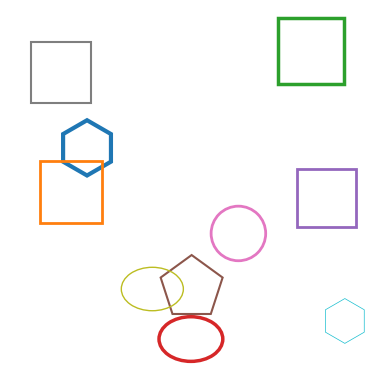[{"shape": "hexagon", "thickness": 3, "radius": 0.36, "center": [0.226, 0.616]}, {"shape": "square", "thickness": 2, "radius": 0.4, "center": [0.185, 0.502]}, {"shape": "square", "thickness": 2.5, "radius": 0.43, "center": [0.809, 0.868]}, {"shape": "oval", "thickness": 2.5, "radius": 0.41, "center": [0.496, 0.119]}, {"shape": "square", "thickness": 2, "radius": 0.38, "center": [0.847, 0.485]}, {"shape": "pentagon", "thickness": 1.5, "radius": 0.42, "center": [0.498, 0.253]}, {"shape": "circle", "thickness": 2, "radius": 0.35, "center": [0.619, 0.394]}, {"shape": "square", "thickness": 1.5, "radius": 0.39, "center": [0.159, 0.813]}, {"shape": "oval", "thickness": 1, "radius": 0.4, "center": [0.396, 0.249]}, {"shape": "hexagon", "thickness": 0.5, "radius": 0.29, "center": [0.896, 0.166]}]